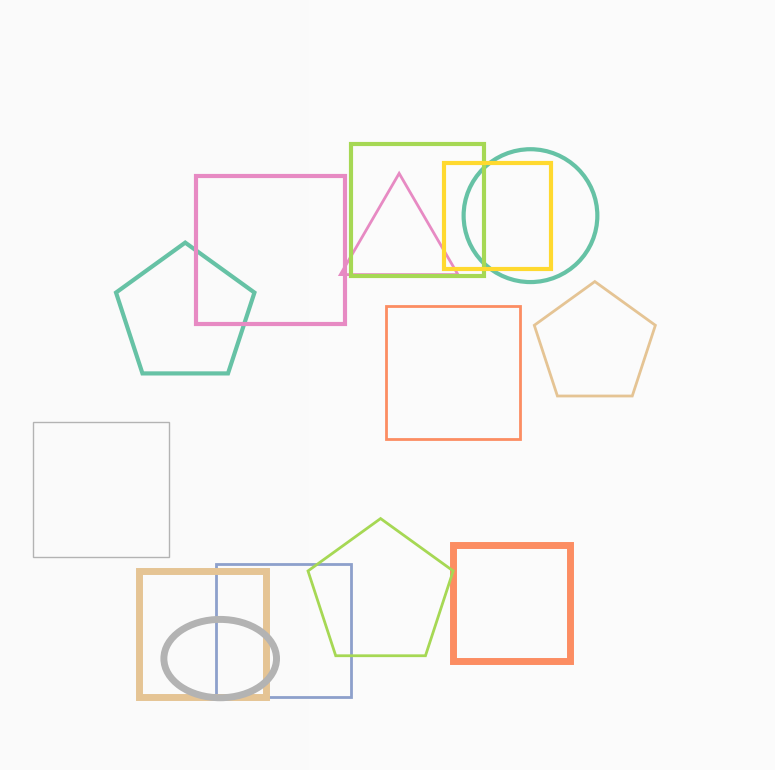[{"shape": "circle", "thickness": 1.5, "radius": 0.43, "center": [0.684, 0.72]}, {"shape": "pentagon", "thickness": 1.5, "radius": 0.47, "center": [0.239, 0.591]}, {"shape": "square", "thickness": 1, "radius": 0.43, "center": [0.584, 0.516]}, {"shape": "square", "thickness": 2.5, "radius": 0.38, "center": [0.66, 0.217]}, {"shape": "square", "thickness": 1, "radius": 0.43, "center": [0.366, 0.181]}, {"shape": "square", "thickness": 1.5, "radius": 0.48, "center": [0.349, 0.675]}, {"shape": "triangle", "thickness": 1, "radius": 0.44, "center": [0.515, 0.687]}, {"shape": "pentagon", "thickness": 1, "radius": 0.49, "center": [0.491, 0.228]}, {"shape": "square", "thickness": 1.5, "radius": 0.43, "center": [0.539, 0.727]}, {"shape": "square", "thickness": 1.5, "radius": 0.35, "center": [0.642, 0.72]}, {"shape": "square", "thickness": 2.5, "radius": 0.41, "center": [0.261, 0.177]}, {"shape": "pentagon", "thickness": 1, "radius": 0.41, "center": [0.768, 0.552]}, {"shape": "square", "thickness": 0.5, "radius": 0.44, "center": [0.13, 0.365]}, {"shape": "oval", "thickness": 2.5, "radius": 0.36, "center": [0.284, 0.145]}]